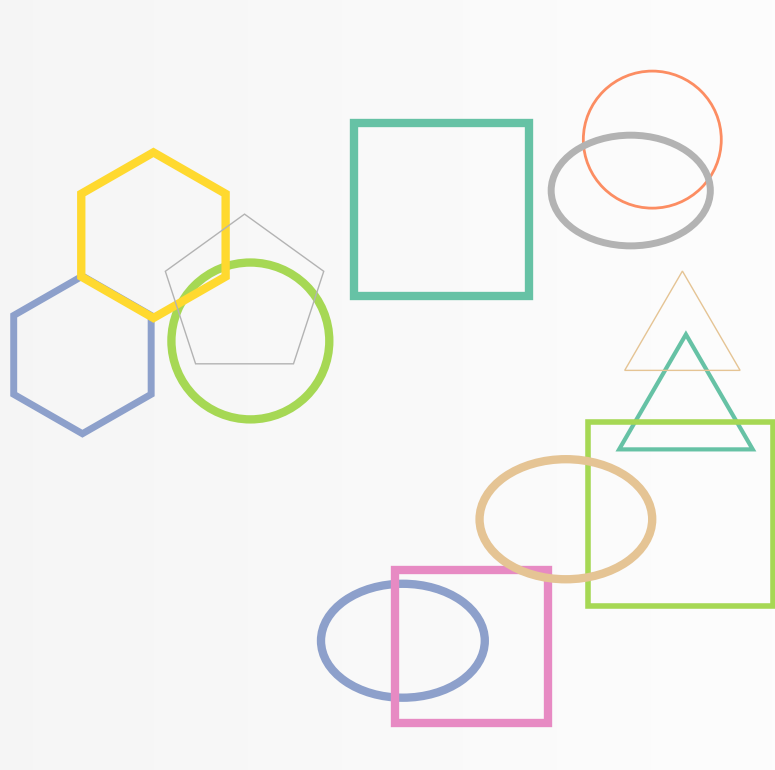[{"shape": "triangle", "thickness": 1.5, "radius": 0.5, "center": [0.885, 0.466]}, {"shape": "square", "thickness": 3, "radius": 0.56, "center": [0.57, 0.728]}, {"shape": "circle", "thickness": 1, "radius": 0.44, "center": [0.842, 0.819]}, {"shape": "hexagon", "thickness": 2.5, "radius": 0.51, "center": [0.106, 0.539]}, {"shape": "oval", "thickness": 3, "radius": 0.53, "center": [0.52, 0.168]}, {"shape": "square", "thickness": 3, "radius": 0.49, "center": [0.608, 0.161]}, {"shape": "circle", "thickness": 3, "radius": 0.51, "center": [0.323, 0.557]}, {"shape": "square", "thickness": 2, "radius": 0.6, "center": [0.878, 0.332]}, {"shape": "hexagon", "thickness": 3, "radius": 0.54, "center": [0.198, 0.695]}, {"shape": "triangle", "thickness": 0.5, "radius": 0.43, "center": [0.881, 0.562]}, {"shape": "oval", "thickness": 3, "radius": 0.56, "center": [0.73, 0.326]}, {"shape": "pentagon", "thickness": 0.5, "radius": 0.54, "center": [0.316, 0.614]}, {"shape": "oval", "thickness": 2.5, "radius": 0.51, "center": [0.814, 0.753]}]